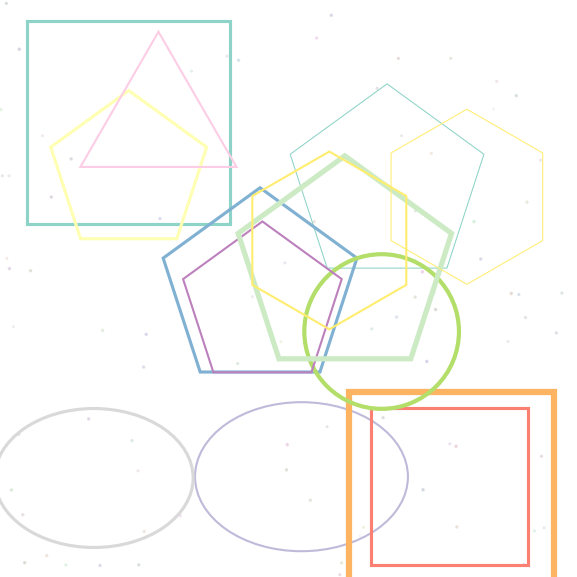[{"shape": "pentagon", "thickness": 0.5, "radius": 0.88, "center": [0.67, 0.678]}, {"shape": "square", "thickness": 1.5, "radius": 0.88, "center": [0.223, 0.787]}, {"shape": "pentagon", "thickness": 1.5, "radius": 0.71, "center": [0.223, 0.701]}, {"shape": "oval", "thickness": 1, "radius": 0.92, "center": [0.522, 0.174]}, {"shape": "square", "thickness": 1.5, "radius": 0.68, "center": [0.778, 0.157]}, {"shape": "pentagon", "thickness": 1.5, "radius": 0.88, "center": [0.45, 0.498]}, {"shape": "square", "thickness": 3, "radius": 0.89, "center": [0.782, 0.142]}, {"shape": "circle", "thickness": 2, "radius": 0.67, "center": [0.661, 0.425]}, {"shape": "triangle", "thickness": 1, "radius": 0.78, "center": [0.274, 0.788]}, {"shape": "oval", "thickness": 1.5, "radius": 0.86, "center": [0.163, 0.171]}, {"shape": "pentagon", "thickness": 1, "radius": 0.72, "center": [0.454, 0.471]}, {"shape": "pentagon", "thickness": 2.5, "radius": 0.97, "center": [0.597, 0.535]}, {"shape": "hexagon", "thickness": 0.5, "radius": 0.76, "center": [0.808, 0.658]}, {"shape": "hexagon", "thickness": 1, "radius": 0.77, "center": [0.57, 0.583]}]